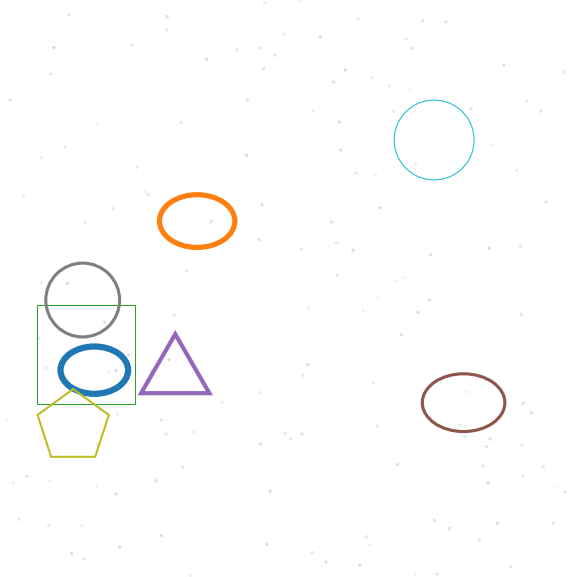[{"shape": "oval", "thickness": 3, "radius": 0.29, "center": [0.163, 0.358]}, {"shape": "oval", "thickness": 2.5, "radius": 0.33, "center": [0.341, 0.616]}, {"shape": "square", "thickness": 0.5, "radius": 0.43, "center": [0.149, 0.385]}, {"shape": "triangle", "thickness": 2, "radius": 0.34, "center": [0.303, 0.352]}, {"shape": "oval", "thickness": 1.5, "radius": 0.36, "center": [0.803, 0.302]}, {"shape": "circle", "thickness": 1.5, "radius": 0.32, "center": [0.143, 0.48]}, {"shape": "pentagon", "thickness": 1, "radius": 0.32, "center": [0.127, 0.261]}, {"shape": "circle", "thickness": 0.5, "radius": 0.35, "center": [0.752, 0.757]}]